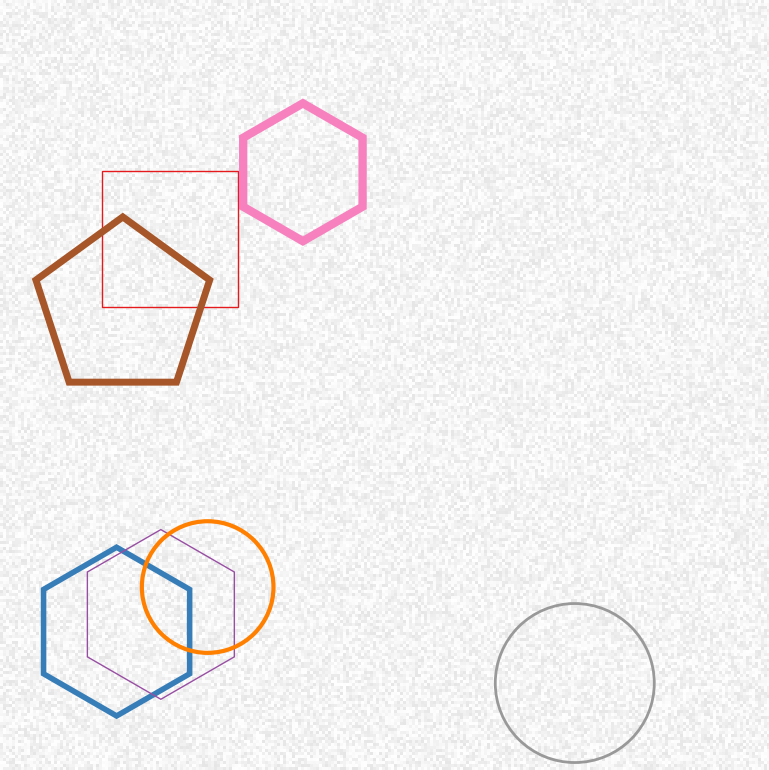[{"shape": "square", "thickness": 0.5, "radius": 0.44, "center": [0.221, 0.69]}, {"shape": "hexagon", "thickness": 2, "radius": 0.55, "center": [0.151, 0.18]}, {"shape": "hexagon", "thickness": 0.5, "radius": 0.55, "center": [0.209, 0.202]}, {"shape": "circle", "thickness": 1.5, "radius": 0.43, "center": [0.27, 0.238]}, {"shape": "pentagon", "thickness": 2.5, "radius": 0.59, "center": [0.159, 0.6]}, {"shape": "hexagon", "thickness": 3, "radius": 0.45, "center": [0.393, 0.776]}, {"shape": "circle", "thickness": 1, "radius": 0.52, "center": [0.746, 0.113]}]